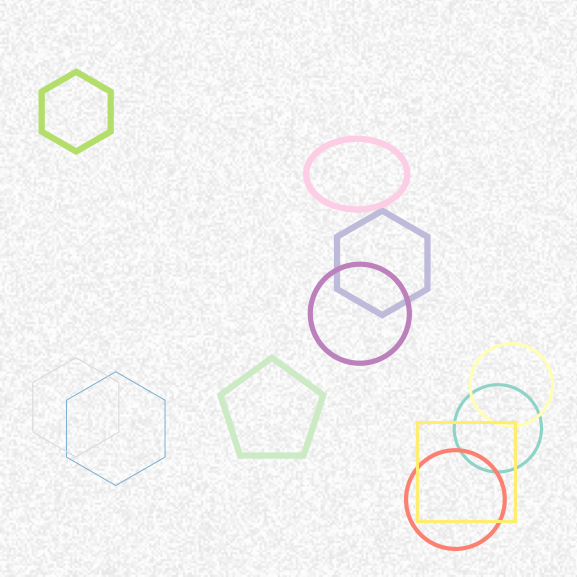[{"shape": "circle", "thickness": 1.5, "radius": 0.38, "center": [0.862, 0.257]}, {"shape": "circle", "thickness": 1.5, "radius": 0.36, "center": [0.885, 0.333]}, {"shape": "hexagon", "thickness": 3, "radius": 0.45, "center": [0.662, 0.544]}, {"shape": "circle", "thickness": 2, "radius": 0.43, "center": [0.789, 0.134]}, {"shape": "hexagon", "thickness": 0.5, "radius": 0.49, "center": [0.2, 0.257]}, {"shape": "hexagon", "thickness": 3, "radius": 0.35, "center": [0.132, 0.806]}, {"shape": "oval", "thickness": 3, "radius": 0.44, "center": [0.618, 0.698]}, {"shape": "hexagon", "thickness": 0.5, "radius": 0.43, "center": [0.131, 0.294]}, {"shape": "circle", "thickness": 2.5, "radius": 0.43, "center": [0.623, 0.456]}, {"shape": "pentagon", "thickness": 3, "radius": 0.47, "center": [0.471, 0.286]}, {"shape": "square", "thickness": 1.5, "radius": 0.43, "center": [0.807, 0.183]}]